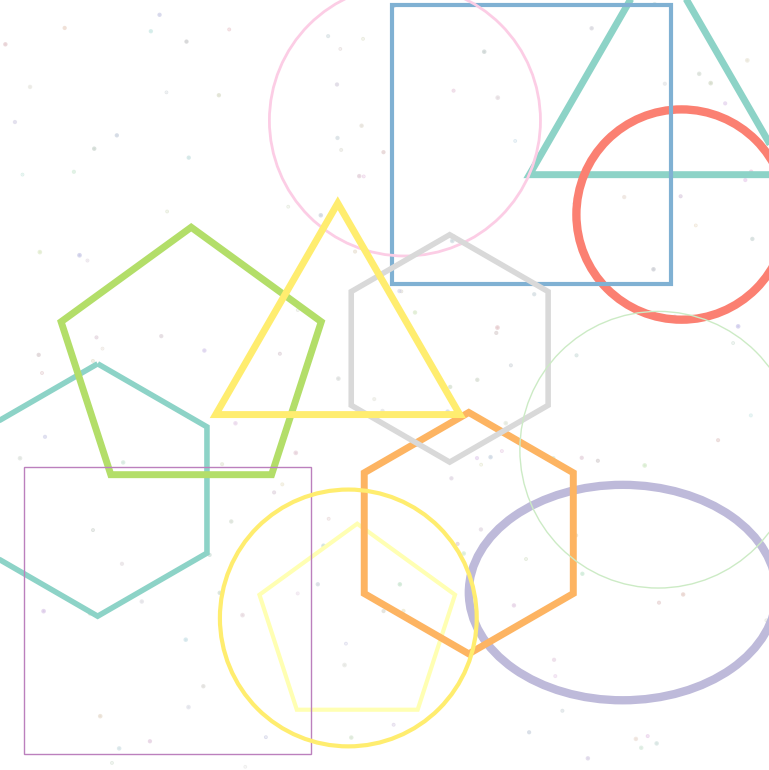[{"shape": "hexagon", "thickness": 2, "radius": 0.82, "center": [0.127, 0.364]}, {"shape": "triangle", "thickness": 2.5, "radius": 0.97, "center": [0.855, 0.87]}, {"shape": "pentagon", "thickness": 1.5, "radius": 0.67, "center": [0.464, 0.186]}, {"shape": "oval", "thickness": 3, "radius": 1.0, "center": [0.809, 0.23]}, {"shape": "circle", "thickness": 3, "radius": 0.68, "center": [0.885, 0.721]}, {"shape": "square", "thickness": 1.5, "radius": 0.91, "center": [0.69, 0.812]}, {"shape": "hexagon", "thickness": 2.5, "radius": 0.78, "center": [0.609, 0.308]}, {"shape": "pentagon", "thickness": 2.5, "radius": 0.89, "center": [0.248, 0.527]}, {"shape": "circle", "thickness": 1, "radius": 0.88, "center": [0.526, 0.844]}, {"shape": "hexagon", "thickness": 2, "radius": 0.74, "center": [0.584, 0.547]}, {"shape": "square", "thickness": 0.5, "radius": 0.93, "center": [0.218, 0.207]}, {"shape": "circle", "thickness": 0.5, "radius": 0.9, "center": [0.855, 0.416]}, {"shape": "triangle", "thickness": 2.5, "radius": 0.91, "center": [0.439, 0.553]}, {"shape": "circle", "thickness": 1.5, "radius": 0.83, "center": [0.452, 0.197]}]